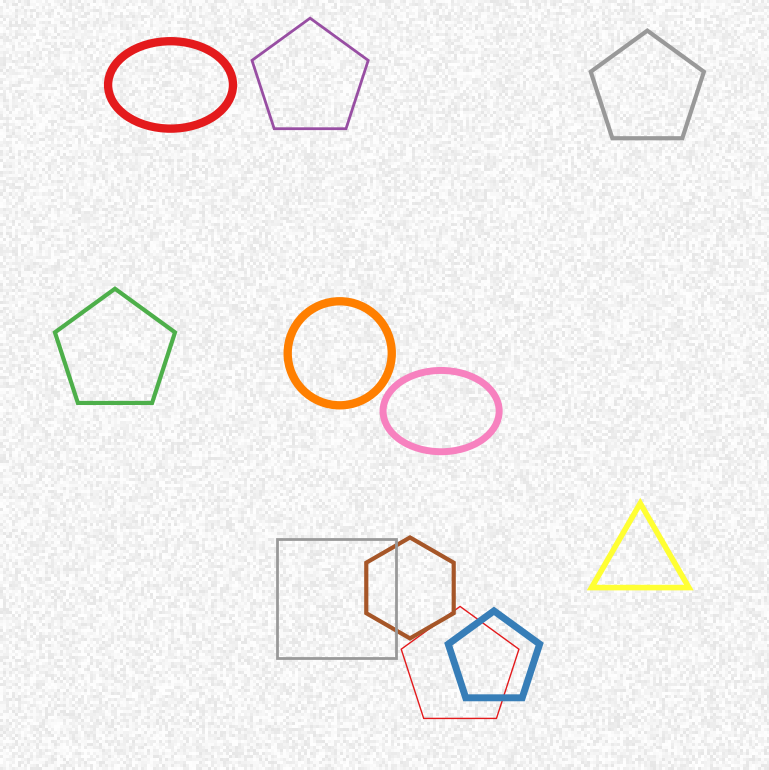[{"shape": "pentagon", "thickness": 0.5, "radius": 0.4, "center": [0.598, 0.132]}, {"shape": "oval", "thickness": 3, "radius": 0.41, "center": [0.221, 0.89]}, {"shape": "pentagon", "thickness": 2.5, "radius": 0.31, "center": [0.642, 0.144]}, {"shape": "pentagon", "thickness": 1.5, "radius": 0.41, "center": [0.149, 0.543]}, {"shape": "pentagon", "thickness": 1, "radius": 0.4, "center": [0.403, 0.897]}, {"shape": "circle", "thickness": 3, "radius": 0.34, "center": [0.441, 0.541]}, {"shape": "triangle", "thickness": 2, "radius": 0.36, "center": [0.831, 0.273]}, {"shape": "hexagon", "thickness": 1.5, "radius": 0.33, "center": [0.532, 0.236]}, {"shape": "oval", "thickness": 2.5, "radius": 0.38, "center": [0.573, 0.466]}, {"shape": "pentagon", "thickness": 1.5, "radius": 0.39, "center": [0.841, 0.883]}, {"shape": "square", "thickness": 1, "radius": 0.39, "center": [0.437, 0.222]}]